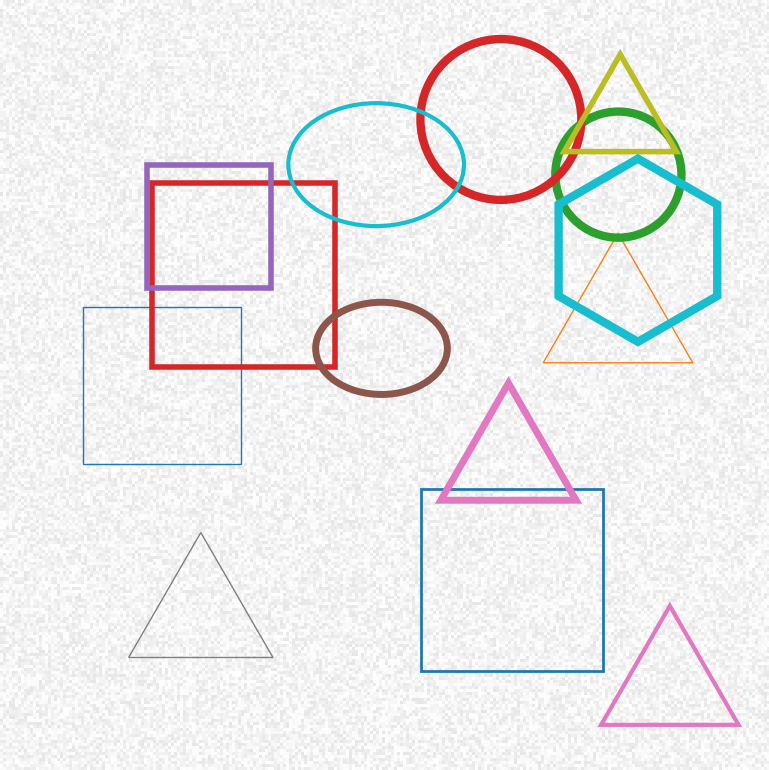[{"shape": "square", "thickness": 0.5, "radius": 0.51, "center": [0.211, 0.499]}, {"shape": "square", "thickness": 1, "radius": 0.59, "center": [0.665, 0.247]}, {"shape": "triangle", "thickness": 0.5, "radius": 0.56, "center": [0.803, 0.585]}, {"shape": "circle", "thickness": 3, "radius": 0.41, "center": [0.803, 0.773]}, {"shape": "square", "thickness": 2, "radius": 0.6, "center": [0.316, 0.643]}, {"shape": "circle", "thickness": 3, "radius": 0.52, "center": [0.65, 0.845]}, {"shape": "square", "thickness": 2, "radius": 0.4, "center": [0.271, 0.706]}, {"shape": "oval", "thickness": 2.5, "radius": 0.43, "center": [0.495, 0.548]}, {"shape": "triangle", "thickness": 2.5, "radius": 0.51, "center": [0.66, 0.401]}, {"shape": "triangle", "thickness": 1.5, "radius": 0.52, "center": [0.87, 0.11]}, {"shape": "triangle", "thickness": 0.5, "radius": 0.54, "center": [0.261, 0.2]}, {"shape": "triangle", "thickness": 2, "radius": 0.42, "center": [0.806, 0.845]}, {"shape": "oval", "thickness": 1.5, "radius": 0.57, "center": [0.489, 0.786]}, {"shape": "hexagon", "thickness": 3, "radius": 0.59, "center": [0.828, 0.675]}]